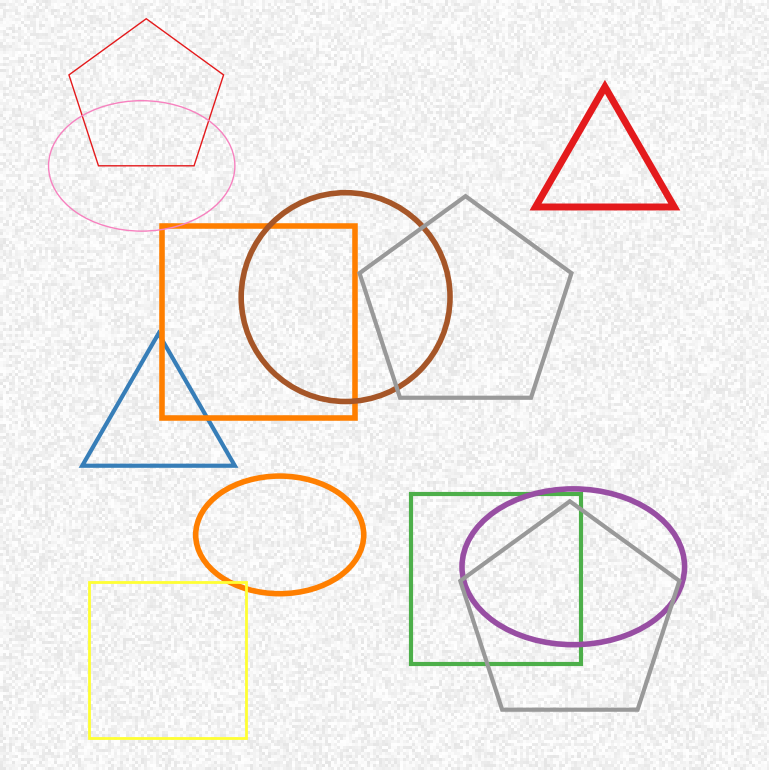[{"shape": "triangle", "thickness": 2.5, "radius": 0.52, "center": [0.786, 0.783]}, {"shape": "pentagon", "thickness": 0.5, "radius": 0.53, "center": [0.19, 0.87]}, {"shape": "triangle", "thickness": 1.5, "radius": 0.57, "center": [0.206, 0.452]}, {"shape": "square", "thickness": 1.5, "radius": 0.55, "center": [0.644, 0.248]}, {"shape": "oval", "thickness": 2, "radius": 0.72, "center": [0.745, 0.264]}, {"shape": "oval", "thickness": 2, "radius": 0.55, "center": [0.363, 0.305]}, {"shape": "square", "thickness": 2, "radius": 0.62, "center": [0.336, 0.582]}, {"shape": "square", "thickness": 1, "radius": 0.51, "center": [0.218, 0.143]}, {"shape": "circle", "thickness": 2, "radius": 0.68, "center": [0.449, 0.614]}, {"shape": "oval", "thickness": 0.5, "radius": 0.61, "center": [0.184, 0.785]}, {"shape": "pentagon", "thickness": 1.5, "radius": 0.72, "center": [0.605, 0.601]}, {"shape": "pentagon", "thickness": 1.5, "radius": 0.75, "center": [0.74, 0.199]}]